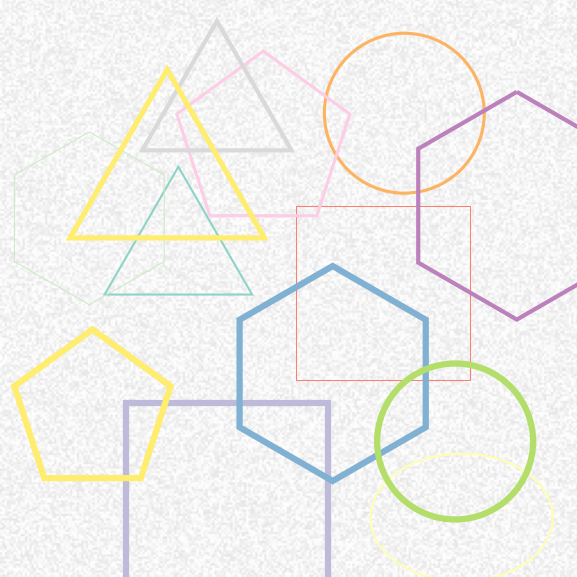[{"shape": "triangle", "thickness": 1, "radius": 0.74, "center": [0.309, 0.563]}, {"shape": "oval", "thickness": 1, "radius": 0.79, "center": [0.799, 0.103]}, {"shape": "square", "thickness": 3, "radius": 0.87, "center": [0.393, 0.126]}, {"shape": "square", "thickness": 0.5, "radius": 0.75, "center": [0.664, 0.492]}, {"shape": "hexagon", "thickness": 3, "radius": 0.93, "center": [0.576, 0.352]}, {"shape": "circle", "thickness": 1.5, "radius": 0.69, "center": [0.7, 0.803]}, {"shape": "circle", "thickness": 3, "radius": 0.68, "center": [0.788, 0.235]}, {"shape": "pentagon", "thickness": 1.5, "radius": 0.79, "center": [0.456, 0.753]}, {"shape": "triangle", "thickness": 2, "radius": 0.75, "center": [0.376, 0.813]}, {"shape": "hexagon", "thickness": 2, "radius": 0.99, "center": [0.895, 0.643]}, {"shape": "hexagon", "thickness": 0.5, "radius": 0.75, "center": [0.155, 0.621]}, {"shape": "triangle", "thickness": 2.5, "radius": 0.97, "center": [0.29, 0.684]}, {"shape": "pentagon", "thickness": 3, "radius": 0.71, "center": [0.16, 0.286]}]